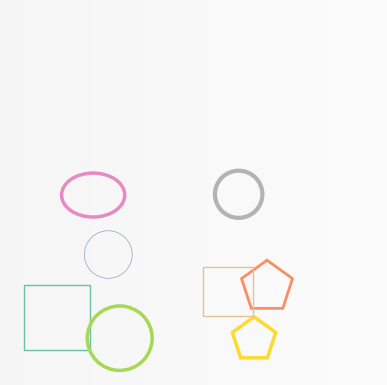[{"shape": "square", "thickness": 1, "radius": 0.43, "center": [0.147, 0.175]}, {"shape": "pentagon", "thickness": 2, "radius": 0.35, "center": [0.689, 0.255]}, {"shape": "circle", "thickness": 0.5, "radius": 0.31, "center": [0.279, 0.339]}, {"shape": "oval", "thickness": 2.5, "radius": 0.41, "center": [0.24, 0.493]}, {"shape": "circle", "thickness": 2.5, "radius": 0.42, "center": [0.309, 0.122]}, {"shape": "pentagon", "thickness": 2.5, "radius": 0.29, "center": [0.656, 0.118]}, {"shape": "square", "thickness": 1, "radius": 0.32, "center": [0.589, 0.243]}, {"shape": "circle", "thickness": 3, "radius": 0.31, "center": [0.616, 0.495]}]